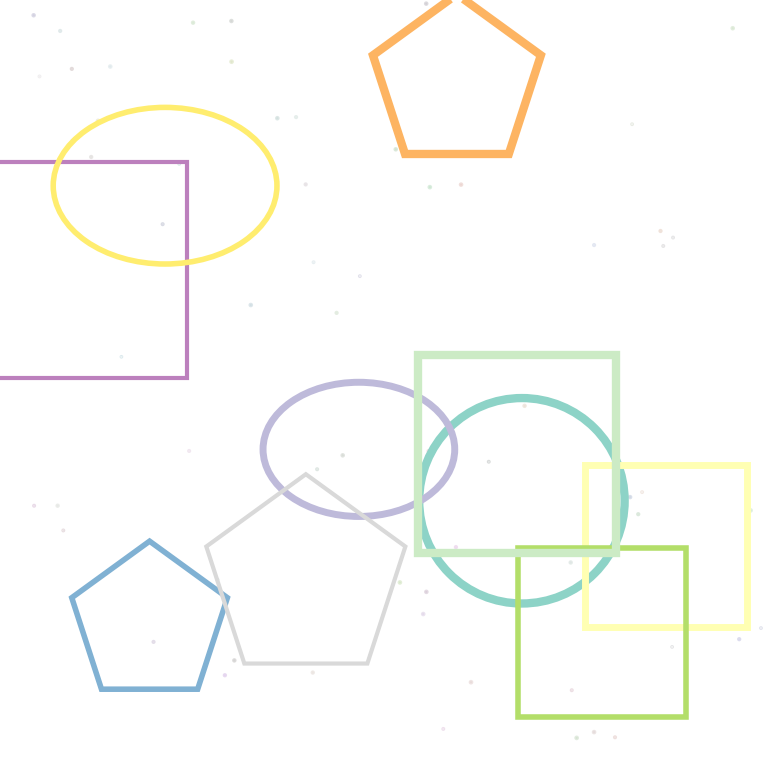[{"shape": "circle", "thickness": 3, "radius": 0.67, "center": [0.678, 0.35]}, {"shape": "square", "thickness": 2.5, "radius": 0.53, "center": [0.865, 0.291]}, {"shape": "oval", "thickness": 2.5, "radius": 0.62, "center": [0.466, 0.416]}, {"shape": "pentagon", "thickness": 2, "radius": 0.53, "center": [0.194, 0.191]}, {"shape": "pentagon", "thickness": 3, "radius": 0.57, "center": [0.593, 0.893]}, {"shape": "square", "thickness": 2, "radius": 0.55, "center": [0.782, 0.178]}, {"shape": "pentagon", "thickness": 1.5, "radius": 0.68, "center": [0.397, 0.248]}, {"shape": "square", "thickness": 1.5, "radius": 0.7, "center": [0.102, 0.65]}, {"shape": "square", "thickness": 3, "radius": 0.64, "center": [0.671, 0.411]}, {"shape": "oval", "thickness": 2, "radius": 0.73, "center": [0.214, 0.759]}]